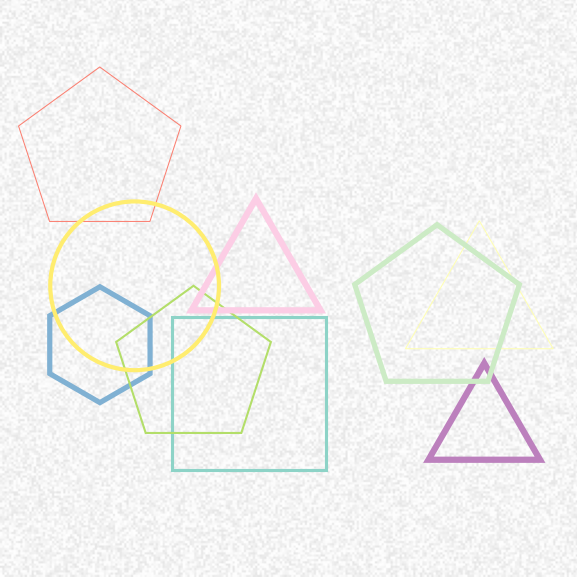[{"shape": "square", "thickness": 1.5, "radius": 0.67, "center": [0.431, 0.318]}, {"shape": "triangle", "thickness": 0.5, "radius": 0.74, "center": [0.83, 0.469]}, {"shape": "pentagon", "thickness": 0.5, "radius": 0.74, "center": [0.173, 0.735]}, {"shape": "hexagon", "thickness": 2.5, "radius": 0.5, "center": [0.173, 0.402]}, {"shape": "pentagon", "thickness": 1, "radius": 0.7, "center": [0.335, 0.363]}, {"shape": "triangle", "thickness": 3, "radius": 0.65, "center": [0.443, 0.526]}, {"shape": "triangle", "thickness": 3, "radius": 0.56, "center": [0.839, 0.259]}, {"shape": "pentagon", "thickness": 2.5, "radius": 0.75, "center": [0.757, 0.46]}, {"shape": "circle", "thickness": 2, "radius": 0.73, "center": [0.233, 0.504]}]